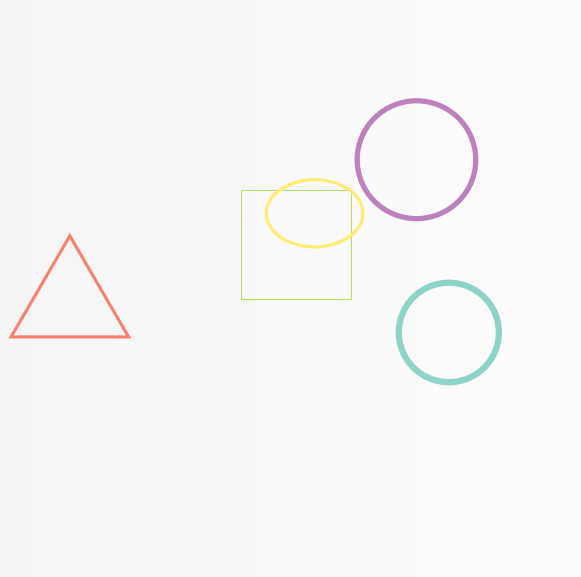[{"shape": "circle", "thickness": 3, "radius": 0.43, "center": [0.772, 0.423]}, {"shape": "triangle", "thickness": 1.5, "radius": 0.58, "center": [0.12, 0.474]}, {"shape": "square", "thickness": 0.5, "radius": 0.47, "center": [0.509, 0.576]}, {"shape": "circle", "thickness": 2.5, "radius": 0.51, "center": [0.717, 0.723]}, {"shape": "oval", "thickness": 1.5, "radius": 0.42, "center": [0.541, 0.63]}]